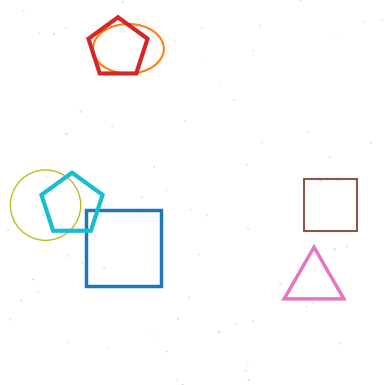[{"shape": "square", "thickness": 2.5, "radius": 0.49, "center": [0.321, 0.356]}, {"shape": "oval", "thickness": 1.5, "radius": 0.46, "center": [0.333, 0.873]}, {"shape": "pentagon", "thickness": 3, "radius": 0.4, "center": [0.307, 0.874]}, {"shape": "square", "thickness": 1.5, "radius": 0.34, "center": [0.859, 0.467]}, {"shape": "triangle", "thickness": 2.5, "radius": 0.45, "center": [0.816, 0.268]}, {"shape": "circle", "thickness": 1, "radius": 0.46, "center": [0.118, 0.467]}, {"shape": "pentagon", "thickness": 3, "radius": 0.42, "center": [0.187, 0.468]}]